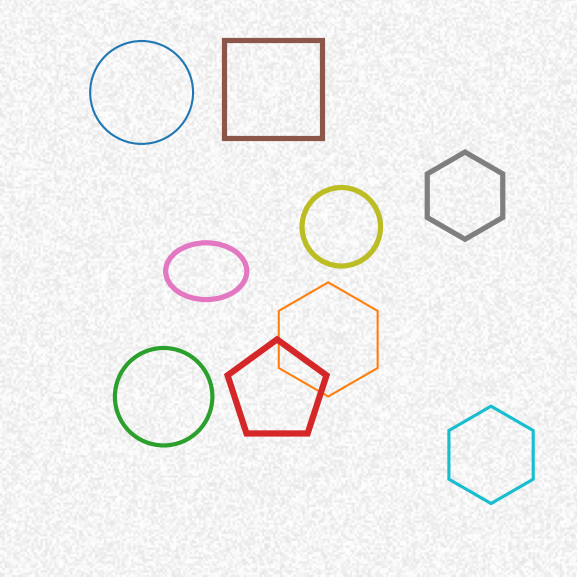[{"shape": "circle", "thickness": 1, "radius": 0.45, "center": [0.245, 0.839]}, {"shape": "hexagon", "thickness": 1, "radius": 0.49, "center": [0.568, 0.411]}, {"shape": "circle", "thickness": 2, "radius": 0.42, "center": [0.283, 0.312]}, {"shape": "pentagon", "thickness": 3, "radius": 0.45, "center": [0.48, 0.321]}, {"shape": "square", "thickness": 2.5, "radius": 0.42, "center": [0.473, 0.846]}, {"shape": "oval", "thickness": 2.5, "radius": 0.35, "center": [0.357, 0.53]}, {"shape": "hexagon", "thickness": 2.5, "radius": 0.38, "center": [0.805, 0.66]}, {"shape": "circle", "thickness": 2.5, "radius": 0.34, "center": [0.591, 0.606]}, {"shape": "hexagon", "thickness": 1.5, "radius": 0.42, "center": [0.85, 0.212]}]